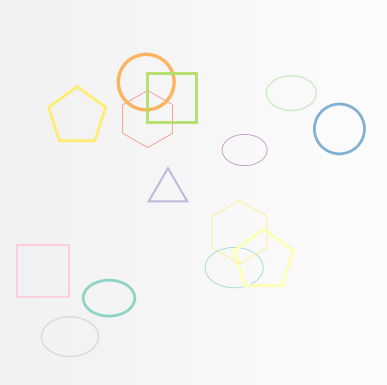[{"shape": "oval", "thickness": 0.5, "radius": 0.38, "center": [0.604, 0.305]}, {"shape": "oval", "thickness": 2, "radius": 0.33, "center": [0.281, 0.226]}, {"shape": "pentagon", "thickness": 2, "radius": 0.41, "center": [0.68, 0.324]}, {"shape": "triangle", "thickness": 1.5, "radius": 0.29, "center": [0.434, 0.506]}, {"shape": "hexagon", "thickness": 0.5, "radius": 0.37, "center": [0.381, 0.691]}, {"shape": "circle", "thickness": 2, "radius": 0.32, "center": [0.876, 0.665]}, {"shape": "circle", "thickness": 2.5, "radius": 0.36, "center": [0.377, 0.787]}, {"shape": "square", "thickness": 2, "radius": 0.32, "center": [0.442, 0.746]}, {"shape": "square", "thickness": 1.5, "radius": 0.33, "center": [0.11, 0.296]}, {"shape": "oval", "thickness": 1, "radius": 0.37, "center": [0.18, 0.125]}, {"shape": "oval", "thickness": 0.5, "radius": 0.29, "center": [0.631, 0.61]}, {"shape": "oval", "thickness": 1, "radius": 0.32, "center": [0.752, 0.758]}, {"shape": "pentagon", "thickness": 2, "radius": 0.39, "center": [0.199, 0.697]}, {"shape": "hexagon", "thickness": 0.5, "radius": 0.41, "center": [0.618, 0.397]}]